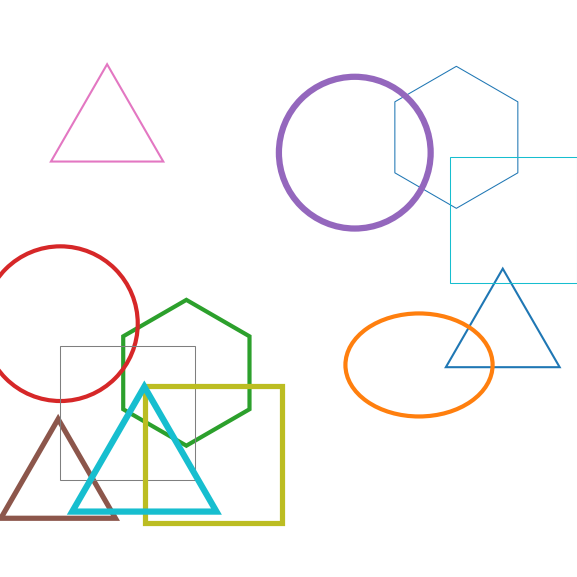[{"shape": "triangle", "thickness": 1, "radius": 0.57, "center": [0.871, 0.42]}, {"shape": "hexagon", "thickness": 0.5, "radius": 0.61, "center": [0.79, 0.761]}, {"shape": "oval", "thickness": 2, "radius": 0.64, "center": [0.726, 0.367]}, {"shape": "hexagon", "thickness": 2, "radius": 0.63, "center": [0.323, 0.354]}, {"shape": "circle", "thickness": 2, "radius": 0.67, "center": [0.105, 0.439]}, {"shape": "circle", "thickness": 3, "radius": 0.66, "center": [0.614, 0.735]}, {"shape": "triangle", "thickness": 2.5, "radius": 0.57, "center": [0.101, 0.159]}, {"shape": "triangle", "thickness": 1, "radius": 0.56, "center": [0.185, 0.776]}, {"shape": "square", "thickness": 0.5, "radius": 0.58, "center": [0.221, 0.284]}, {"shape": "square", "thickness": 2.5, "radius": 0.59, "center": [0.369, 0.213]}, {"shape": "triangle", "thickness": 3, "radius": 0.72, "center": [0.25, 0.185]}, {"shape": "square", "thickness": 0.5, "radius": 0.55, "center": [0.89, 0.618]}]